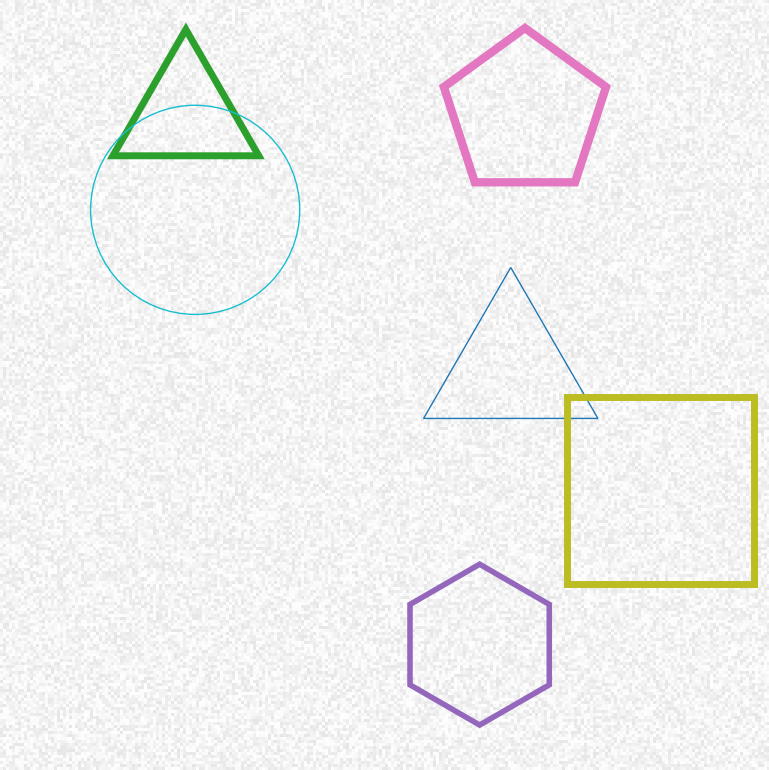[{"shape": "triangle", "thickness": 0.5, "radius": 0.65, "center": [0.663, 0.522]}, {"shape": "triangle", "thickness": 2.5, "radius": 0.55, "center": [0.241, 0.852]}, {"shape": "hexagon", "thickness": 2, "radius": 0.52, "center": [0.623, 0.163]}, {"shape": "pentagon", "thickness": 3, "radius": 0.55, "center": [0.682, 0.853]}, {"shape": "square", "thickness": 2.5, "radius": 0.61, "center": [0.857, 0.363]}, {"shape": "circle", "thickness": 0.5, "radius": 0.68, "center": [0.253, 0.727]}]